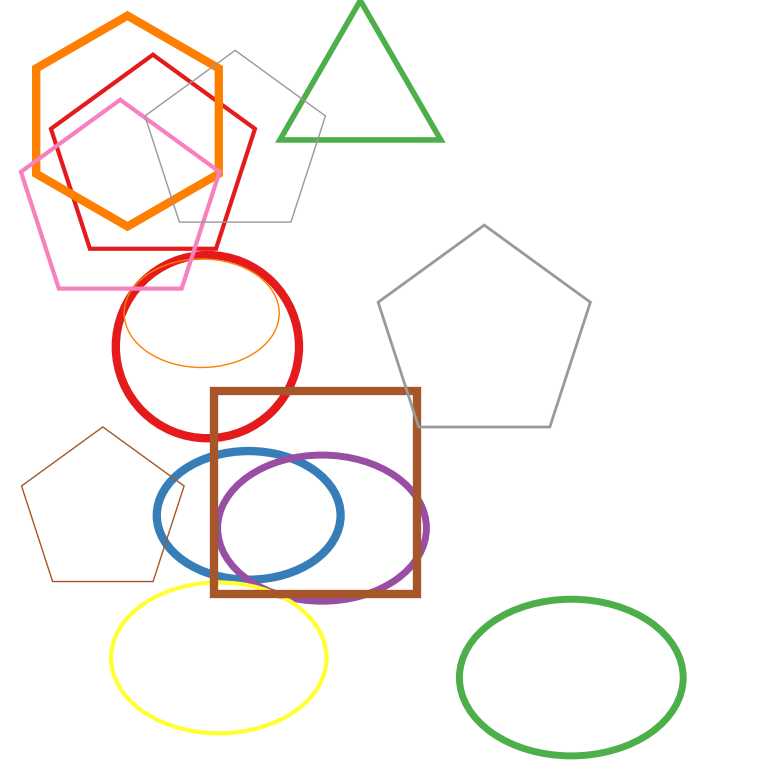[{"shape": "pentagon", "thickness": 1.5, "radius": 0.7, "center": [0.199, 0.79]}, {"shape": "circle", "thickness": 3, "radius": 0.59, "center": [0.269, 0.55]}, {"shape": "oval", "thickness": 3, "radius": 0.6, "center": [0.323, 0.331]}, {"shape": "oval", "thickness": 2.5, "radius": 0.73, "center": [0.742, 0.12]}, {"shape": "triangle", "thickness": 2, "radius": 0.6, "center": [0.468, 0.879]}, {"shape": "oval", "thickness": 2.5, "radius": 0.68, "center": [0.418, 0.314]}, {"shape": "oval", "thickness": 0.5, "radius": 0.5, "center": [0.262, 0.593]}, {"shape": "hexagon", "thickness": 3, "radius": 0.68, "center": [0.166, 0.843]}, {"shape": "oval", "thickness": 1.5, "radius": 0.7, "center": [0.284, 0.146]}, {"shape": "pentagon", "thickness": 0.5, "radius": 0.55, "center": [0.134, 0.335]}, {"shape": "square", "thickness": 3, "radius": 0.66, "center": [0.41, 0.36]}, {"shape": "pentagon", "thickness": 1.5, "radius": 0.68, "center": [0.156, 0.735]}, {"shape": "pentagon", "thickness": 1, "radius": 0.72, "center": [0.629, 0.563]}, {"shape": "pentagon", "thickness": 0.5, "radius": 0.62, "center": [0.305, 0.811]}]